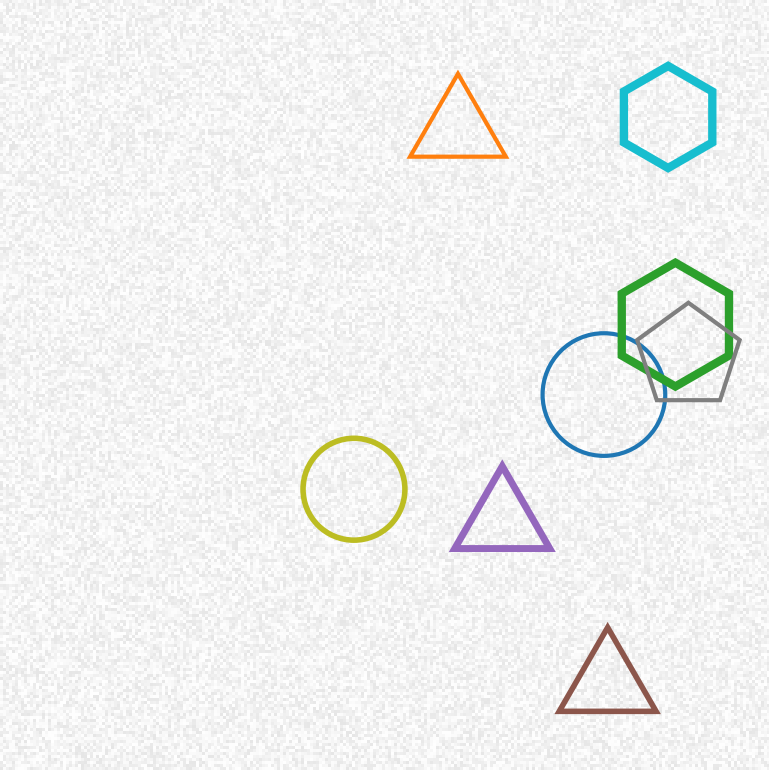[{"shape": "circle", "thickness": 1.5, "radius": 0.4, "center": [0.784, 0.488]}, {"shape": "triangle", "thickness": 1.5, "radius": 0.36, "center": [0.595, 0.832]}, {"shape": "hexagon", "thickness": 3, "radius": 0.4, "center": [0.877, 0.578]}, {"shape": "triangle", "thickness": 2.5, "radius": 0.36, "center": [0.652, 0.323]}, {"shape": "triangle", "thickness": 2, "radius": 0.36, "center": [0.789, 0.112]}, {"shape": "pentagon", "thickness": 1.5, "radius": 0.35, "center": [0.894, 0.537]}, {"shape": "circle", "thickness": 2, "radius": 0.33, "center": [0.46, 0.365]}, {"shape": "hexagon", "thickness": 3, "radius": 0.33, "center": [0.868, 0.848]}]